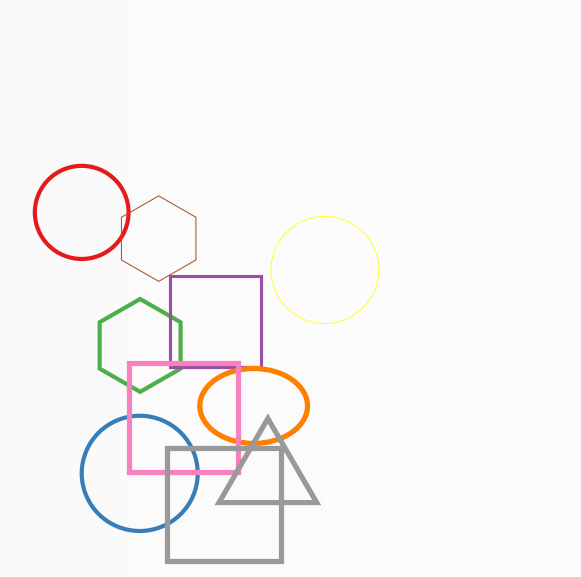[{"shape": "circle", "thickness": 2, "radius": 0.4, "center": [0.141, 0.631]}, {"shape": "circle", "thickness": 2, "radius": 0.5, "center": [0.24, 0.179]}, {"shape": "hexagon", "thickness": 2, "radius": 0.4, "center": [0.241, 0.401]}, {"shape": "square", "thickness": 1.5, "radius": 0.39, "center": [0.371, 0.443]}, {"shape": "oval", "thickness": 2.5, "radius": 0.46, "center": [0.436, 0.296]}, {"shape": "circle", "thickness": 0.5, "radius": 0.46, "center": [0.559, 0.532]}, {"shape": "hexagon", "thickness": 0.5, "radius": 0.37, "center": [0.273, 0.586]}, {"shape": "square", "thickness": 2.5, "radius": 0.47, "center": [0.316, 0.276]}, {"shape": "triangle", "thickness": 2.5, "radius": 0.49, "center": [0.461, 0.177]}, {"shape": "square", "thickness": 2.5, "radius": 0.49, "center": [0.385, 0.126]}]